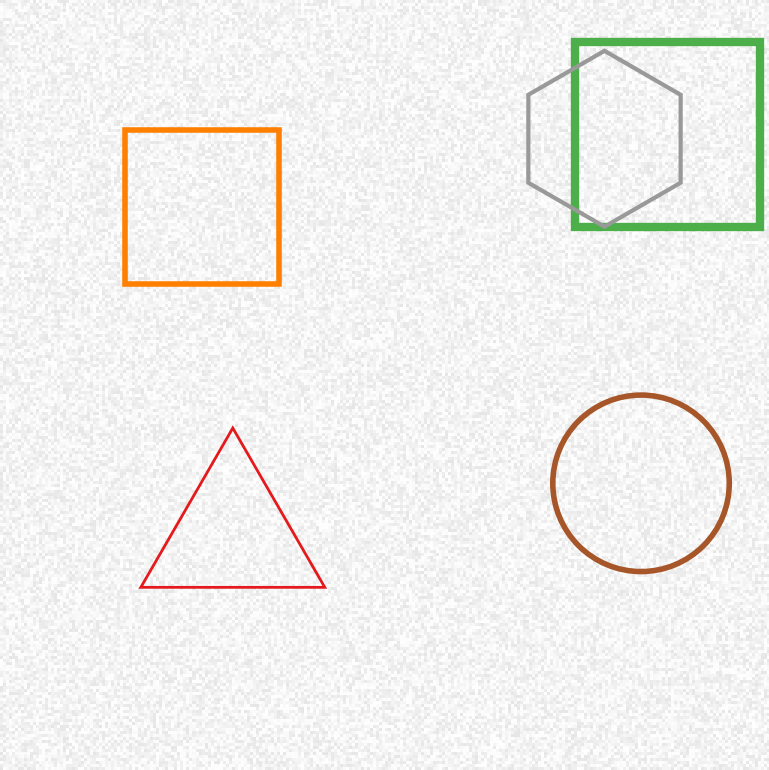[{"shape": "triangle", "thickness": 1, "radius": 0.69, "center": [0.302, 0.306]}, {"shape": "square", "thickness": 3, "radius": 0.6, "center": [0.867, 0.825]}, {"shape": "square", "thickness": 2, "radius": 0.5, "center": [0.263, 0.731]}, {"shape": "circle", "thickness": 2, "radius": 0.57, "center": [0.833, 0.372]}, {"shape": "hexagon", "thickness": 1.5, "radius": 0.57, "center": [0.785, 0.82]}]